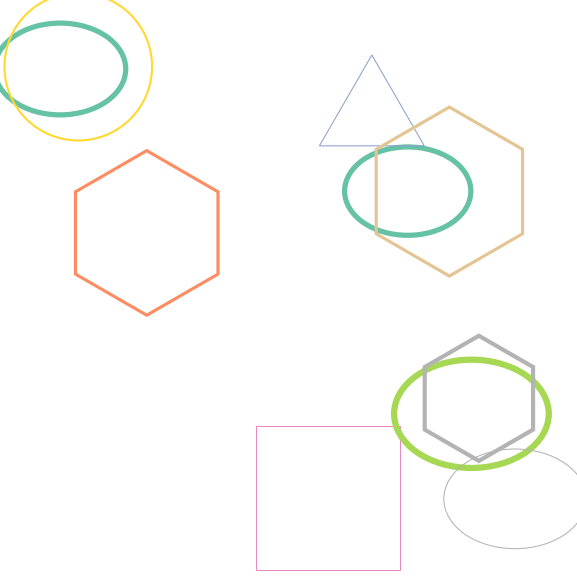[{"shape": "oval", "thickness": 2.5, "radius": 0.55, "center": [0.706, 0.668]}, {"shape": "oval", "thickness": 2.5, "radius": 0.57, "center": [0.104, 0.88]}, {"shape": "hexagon", "thickness": 1.5, "radius": 0.71, "center": [0.254, 0.596]}, {"shape": "triangle", "thickness": 0.5, "radius": 0.52, "center": [0.644, 0.799]}, {"shape": "square", "thickness": 0.5, "radius": 0.62, "center": [0.568, 0.137]}, {"shape": "oval", "thickness": 3, "radius": 0.67, "center": [0.816, 0.283]}, {"shape": "circle", "thickness": 1, "radius": 0.64, "center": [0.136, 0.884]}, {"shape": "hexagon", "thickness": 1.5, "radius": 0.73, "center": [0.778, 0.667]}, {"shape": "hexagon", "thickness": 2, "radius": 0.54, "center": [0.829, 0.309]}, {"shape": "oval", "thickness": 0.5, "radius": 0.62, "center": [0.892, 0.135]}]